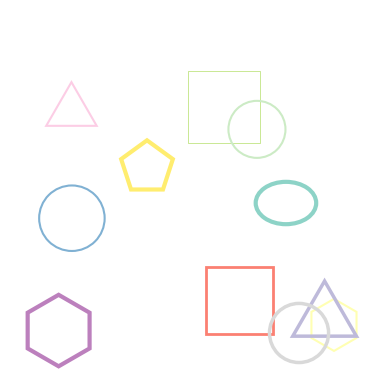[{"shape": "oval", "thickness": 3, "radius": 0.39, "center": [0.743, 0.473]}, {"shape": "hexagon", "thickness": 1.5, "radius": 0.34, "center": [0.867, 0.156]}, {"shape": "triangle", "thickness": 2.5, "radius": 0.48, "center": [0.843, 0.175]}, {"shape": "square", "thickness": 2, "radius": 0.43, "center": [0.623, 0.22]}, {"shape": "circle", "thickness": 1.5, "radius": 0.43, "center": [0.187, 0.433]}, {"shape": "square", "thickness": 0.5, "radius": 0.47, "center": [0.582, 0.722]}, {"shape": "triangle", "thickness": 1.5, "radius": 0.38, "center": [0.186, 0.711]}, {"shape": "circle", "thickness": 2.5, "radius": 0.38, "center": [0.777, 0.135]}, {"shape": "hexagon", "thickness": 3, "radius": 0.46, "center": [0.152, 0.141]}, {"shape": "circle", "thickness": 1.5, "radius": 0.37, "center": [0.667, 0.664]}, {"shape": "pentagon", "thickness": 3, "radius": 0.35, "center": [0.382, 0.565]}]